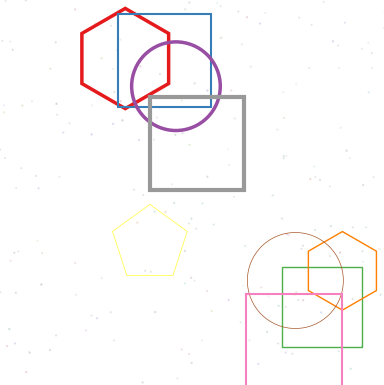[{"shape": "hexagon", "thickness": 2.5, "radius": 0.65, "center": [0.325, 0.848]}, {"shape": "square", "thickness": 1.5, "radius": 0.6, "center": [0.427, 0.843]}, {"shape": "square", "thickness": 1, "radius": 0.52, "center": [0.836, 0.203]}, {"shape": "circle", "thickness": 2.5, "radius": 0.58, "center": [0.457, 0.776]}, {"shape": "hexagon", "thickness": 1, "radius": 0.51, "center": [0.889, 0.296]}, {"shape": "pentagon", "thickness": 0.5, "radius": 0.51, "center": [0.389, 0.367]}, {"shape": "circle", "thickness": 0.5, "radius": 0.62, "center": [0.767, 0.271]}, {"shape": "square", "thickness": 1.5, "radius": 0.63, "center": [0.764, 0.111]}, {"shape": "square", "thickness": 3, "radius": 0.61, "center": [0.512, 0.627]}]